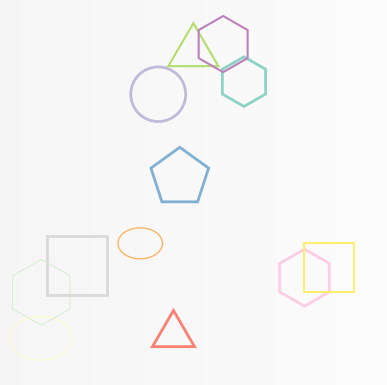[{"shape": "hexagon", "thickness": 2, "radius": 0.32, "center": [0.63, 0.788]}, {"shape": "oval", "thickness": 0.5, "radius": 0.41, "center": [0.105, 0.121]}, {"shape": "circle", "thickness": 2, "radius": 0.35, "center": [0.408, 0.755]}, {"shape": "triangle", "thickness": 2, "radius": 0.31, "center": [0.448, 0.131]}, {"shape": "pentagon", "thickness": 2, "radius": 0.39, "center": [0.464, 0.539]}, {"shape": "oval", "thickness": 1, "radius": 0.29, "center": [0.362, 0.368]}, {"shape": "triangle", "thickness": 1.5, "radius": 0.37, "center": [0.499, 0.865]}, {"shape": "hexagon", "thickness": 2, "radius": 0.37, "center": [0.786, 0.279]}, {"shape": "square", "thickness": 2, "radius": 0.39, "center": [0.198, 0.31]}, {"shape": "hexagon", "thickness": 1.5, "radius": 0.36, "center": [0.576, 0.885]}, {"shape": "hexagon", "thickness": 0.5, "radius": 0.43, "center": [0.107, 0.241]}, {"shape": "square", "thickness": 1.5, "radius": 0.32, "center": [0.849, 0.305]}]